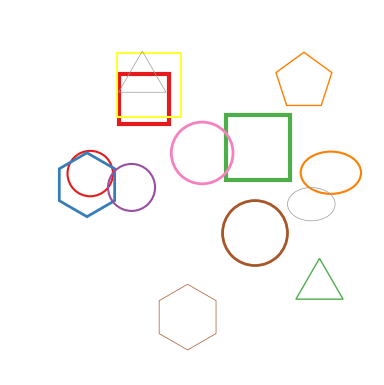[{"shape": "square", "thickness": 3, "radius": 0.32, "center": [0.374, 0.743]}, {"shape": "circle", "thickness": 1.5, "radius": 0.29, "center": [0.234, 0.549]}, {"shape": "hexagon", "thickness": 2, "radius": 0.41, "center": [0.226, 0.52]}, {"shape": "triangle", "thickness": 1, "radius": 0.35, "center": [0.83, 0.258]}, {"shape": "square", "thickness": 3, "radius": 0.42, "center": [0.67, 0.616]}, {"shape": "circle", "thickness": 1.5, "radius": 0.31, "center": [0.342, 0.513]}, {"shape": "oval", "thickness": 1.5, "radius": 0.39, "center": [0.859, 0.551]}, {"shape": "pentagon", "thickness": 1, "radius": 0.38, "center": [0.789, 0.788]}, {"shape": "square", "thickness": 1.5, "radius": 0.41, "center": [0.386, 0.779]}, {"shape": "hexagon", "thickness": 0.5, "radius": 0.43, "center": [0.487, 0.176]}, {"shape": "circle", "thickness": 2, "radius": 0.42, "center": [0.662, 0.395]}, {"shape": "circle", "thickness": 2, "radius": 0.4, "center": [0.525, 0.603]}, {"shape": "triangle", "thickness": 0.5, "radius": 0.36, "center": [0.37, 0.796]}, {"shape": "oval", "thickness": 0.5, "radius": 0.31, "center": [0.809, 0.47]}]